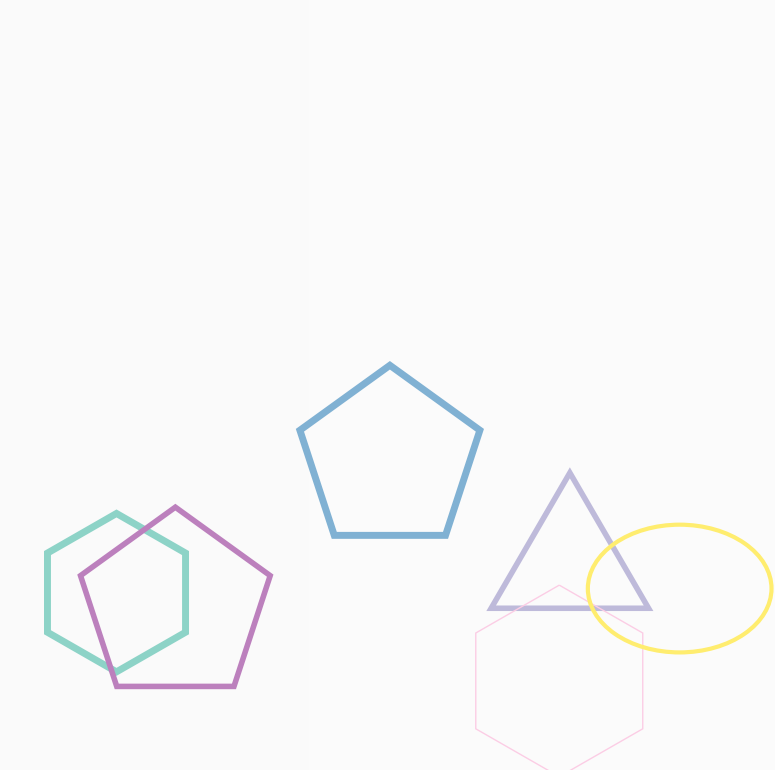[{"shape": "hexagon", "thickness": 2.5, "radius": 0.51, "center": [0.15, 0.23]}, {"shape": "triangle", "thickness": 2, "radius": 0.59, "center": [0.735, 0.269]}, {"shape": "pentagon", "thickness": 2.5, "radius": 0.61, "center": [0.503, 0.403]}, {"shape": "hexagon", "thickness": 0.5, "radius": 0.62, "center": [0.722, 0.116]}, {"shape": "pentagon", "thickness": 2, "radius": 0.64, "center": [0.226, 0.213]}, {"shape": "oval", "thickness": 1.5, "radius": 0.59, "center": [0.877, 0.236]}]